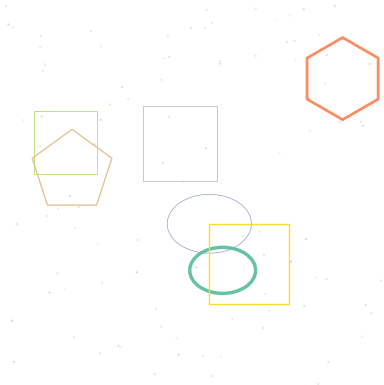[{"shape": "oval", "thickness": 2.5, "radius": 0.43, "center": [0.578, 0.298]}, {"shape": "hexagon", "thickness": 2, "radius": 0.53, "center": [0.89, 0.796]}, {"shape": "oval", "thickness": 0.5, "radius": 0.55, "center": [0.544, 0.419]}, {"shape": "square", "thickness": 0.5, "radius": 0.41, "center": [0.171, 0.63]}, {"shape": "square", "thickness": 1, "radius": 0.52, "center": [0.646, 0.314]}, {"shape": "pentagon", "thickness": 1, "radius": 0.54, "center": [0.187, 0.555]}, {"shape": "square", "thickness": 0.5, "radius": 0.48, "center": [0.467, 0.627]}]